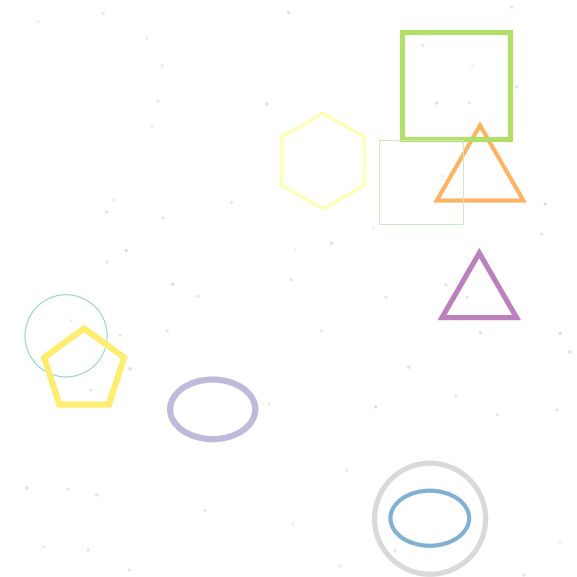[{"shape": "circle", "thickness": 0.5, "radius": 0.36, "center": [0.114, 0.418]}, {"shape": "hexagon", "thickness": 1.5, "radius": 0.42, "center": [0.559, 0.72]}, {"shape": "oval", "thickness": 3, "radius": 0.37, "center": [0.368, 0.29]}, {"shape": "oval", "thickness": 2, "radius": 0.34, "center": [0.744, 0.102]}, {"shape": "triangle", "thickness": 2, "radius": 0.43, "center": [0.831, 0.695]}, {"shape": "square", "thickness": 2.5, "radius": 0.46, "center": [0.79, 0.851]}, {"shape": "circle", "thickness": 2.5, "radius": 0.48, "center": [0.745, 0.101]}, {"shape": "triangle", "thickness": 2.5, "radius": 0.37, "center": [0.83, 0.486]}, {"shape": "square", "thickness": 0.5, "radius": 0.36, "center": [0.729, 0.684]}, {"shape": "pentagon", "thickness": 3, "radius": 0.36, "center": [0.146, 0.358]}]